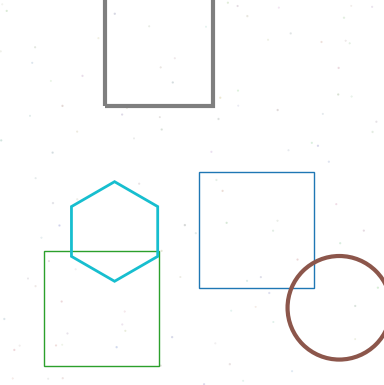[{"shape": "square", "thickness": 1, "radius": 0.75, "center": [0.666, 0.402]}, {"shape": "square", "thickness": 1, "radius": 0.75, "center": [0.264, 0.2]}, {"shape": "circle", "thickness": 3, "radius": 0.67, "center": [0.881, 0.201]}, {"shape": "square", "thickness": 3, "radius": 0.7, "center": [0.413, 0.866]}, {"shape": "hexagon", "thickness": 2, "radius": 0.65, "center": [0.298, 0.399]}]